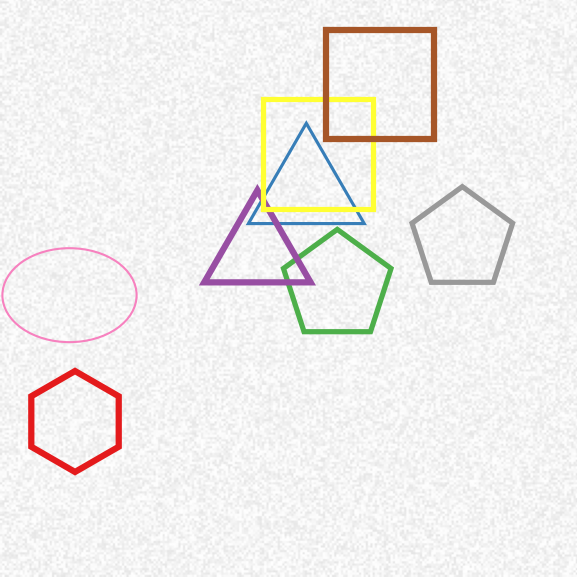[{"shape": "hexagon", "thickness": 3, "radius": 0.44, "center": [0.13, 0.269]}, {"shape": "triangle", "thickness": 1.5, "radius": 0.58, "center": [0.53, 0.67]}, {"shape": "pentagon", "thickness": 2.5, "radius": 0.49, "center": [0.584, 0.504]}, {"shape": "triangle", "thickness": 3, "radius": 0.53, "center": [0.446, 0.563]}, {"shape": "square", "thickness": 2.5, "radius": 0.48, "center": [0.551, 0.733]}, {"shape": "square", "thickness": 3, "radius": 0.47, "center": [0.658, 0.853]}, {"shape": "oval", "thickness": 1, "radius": 0.58, "center": [0.12, 0.488]}, {"shape": "pentagon", "thickness": 2.5, "radius": 0.46, "center": [0.801, 0.584]}]